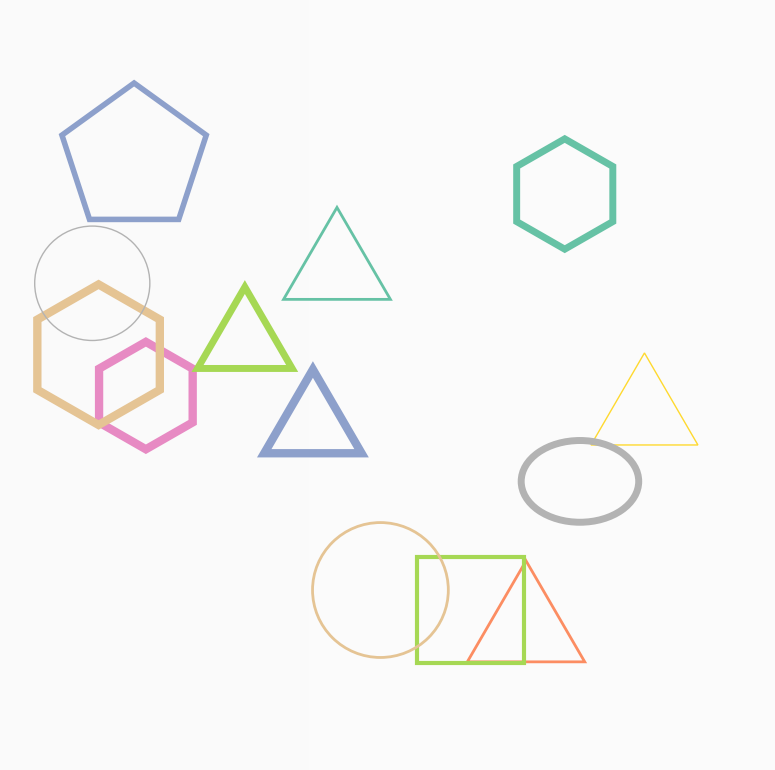[{"shape": "triangle", "thickness": 1, "radius": 0.4, "center": [0.435, 0.651]}, {"shape": "hexagon", "thickness": 2.5, "radius": 0.36, "center": [0.729, 0.748]}, {"shape": "triangle", "thickness": 1, "radius": 0.44, "center": [0.679, 0.184]}, {"shape": "pentagon", "thickness": 2, "radius": 0.49, "center": [0.173, 0.794]}, {"shape": "triangle", "thickness": 3, "radius": 0.36, "center": [0.404, 0.448]}, {"shape": "hexagon", "thickness": 3, "radius": 0.35, "center": [0.188, 0.486]}, {"shape": "square", "thickness": 1.5, "radius": 0.34, "center": [0.607, 0.208]}, {"shape": "triangle", "thickness": 2.5, "radius": 0.35, "center": [0.316, 0.557]}, {"shape": "triangle", "thickness": 0.5, "radius": 0.4, "center": [0.832, 0.462]}, {"shape": "hexagon", "thickness": 3, "radius": 0.46, "center": [0.127, 0.539]}, {"shape": "circle", "thickness": 1, "radius": 0.44, "center": [0.491, 0.234]}, {"shape": "oval", "thickness": 2.5, "radius": 0.38, "center": [0.748, 0.375]}, {"shape": "circle", "thickness": 0.5, "radius": 0.37, "center": [0.119, 0.632]}]